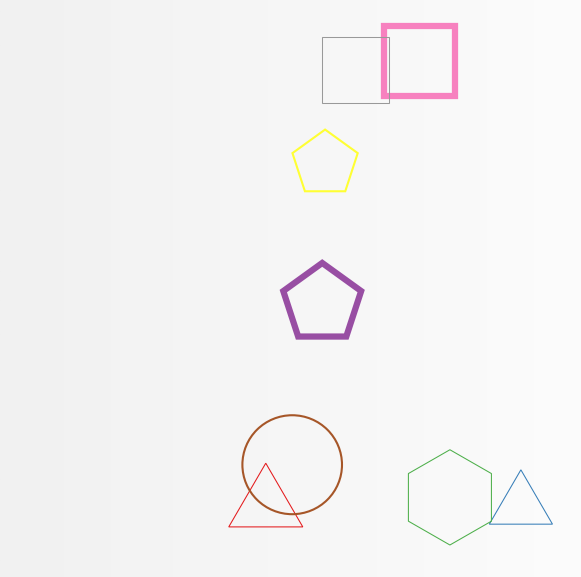[{"shape": "triangle", "thickness": 0.5, "radius": 0.37, "center": [0.457, 0.124]}, {"shape": "triangle", "thickness": 0.5, "radius": 0.31, "center": [0.896, 0.123]}, {"shape": "hexagon", "thickness": 0.5, "radius": 0.41, "center": [0.774, 0.138]}, {"shape": "pentagon", "thickness": 3, "radius": 0.35, "center": [0.554, 0.473]}, {"shape": "pentagon", "thickness": 1, "radius": 0.3, "center": [0.559, 0.716]}, {"shape": "circle", "thickness": 1, "radius": 0.43, "center": [0.503, 0.194]}, {"shape": "square", "thickness": 3, "radius": 0.3, "center": [0.722, 0.894]}, {"shape": "square", "thickness": 0.5, "radius": 0.29, "center": [0.611, 0.878]}]